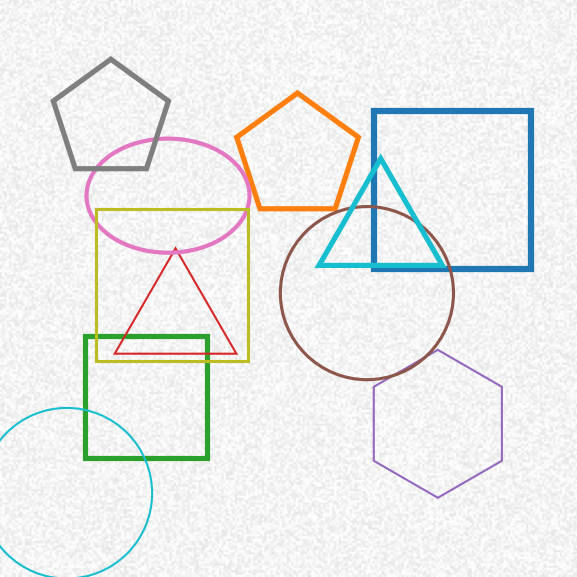[{"shape": "square", "thickness": 3, "radius": 0.68, "center": [0.784, 0.67]}, {"shape": "pentagon", "thickness": 2.5, "radius": 0.55, "center": [0.515, 0.727]}, {"shape": "square", "thickness": 2.5, "radius": 0.53, "center": [0.253, 0.312]}, {"shape": "triangle", "thickness": 1, "radius": 0.61, "center": [0.304, 0.447]}, {"shape": "hexagon", "thickness": 1, "radius": 0.64, "center": [0.758, 0.265]}, {"shape": "circle", "thickness": 1.5, "radius": 0.75, "center": [0.635, 0.492]}, {"shape": "oval", "thickness": 2, "radius": 0.71, "center": [0.291, 0.66]}, {"shape": "pentagon", "thickness": 2.5, "radius": 0.52, "center": [0.192, 0.792]}, {"shape": "square", "thickness": 1.5, "radius": 0.66, "center": [0.298, 0.505]}, {"shape": "triangle", "thickness": 2.5, "radius": 0.62, "center": [0.659, 0.601]}, {"shape": "circle", "thickness": 1, "radius": 0.74, "center": [0.116, 0.145]}]